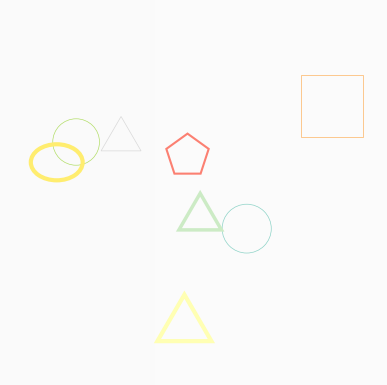[{"shape": "circle", "thickness": 0.5, "radius": 0.32, "center": [0.637, 0.406]}, {"shape": "triangle", "thickness": 3, "radius": 0.4, "center": [0.476, 0.154]}, {"shape": "pentagon", "thickness": 1.5, "radius": 0.29, "center": [0.484, 0.595]}, {"shape": "square", "thickness": 0.5, "radius": 0.4, "center": [0.857, 0.724]}, {"shape": "circle", "thickness": 0.5, "radius": 0.3, "center": [0.196, 0.631]}, {"shape": "triangle", "thickness": 0.5, "radius": 0.3, "center": [0.312, 0.638]}, {"shape": "triangle", "thickness": 2.5, "radius": 0.32, "center": [0.517, 0.435]}, {"shape": "oval", "thickness": 3, "radius": 0.33, "center": [0.146, 0.578]}]